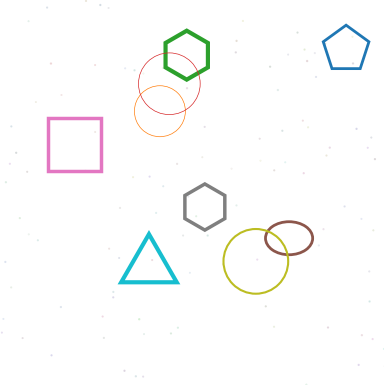[{"shape": "pentagon", "thickness": 2, "radius": 0.31, "center": [0.899, 0.872]}, {"shape": "circle", "thickness": 0.5, "radius": 0.33, "center": [0.415, 0.711]}, {"shape": "hexagon", "thickness": 3, "radius": 0.32, "center": [0.485, 0.857]}, {"shape": "circle", "thickness": 0.5, "radius": 0.4, "center": [0.44, 0.782]}, {"shape": "oval", "thickness": 2, "radius": 0.31, "center": [0.751, 0.381]}, {"shape": "square", "thickness": 2.5, "radius": 0.34, "center": [0.194, 0.625]}, {"shape": "hexagon", "thickness": 2.5, "radius": 0.3, "center": [0.532, 0.462]}, {"shape": "circle", "thickness": 1.5, "radius": 0.42, "center": [0.665, 0.321]}, {"shape": "triangle", "thickness": 3, "radius": 0.42, "center": [0.387, 0.308]}]